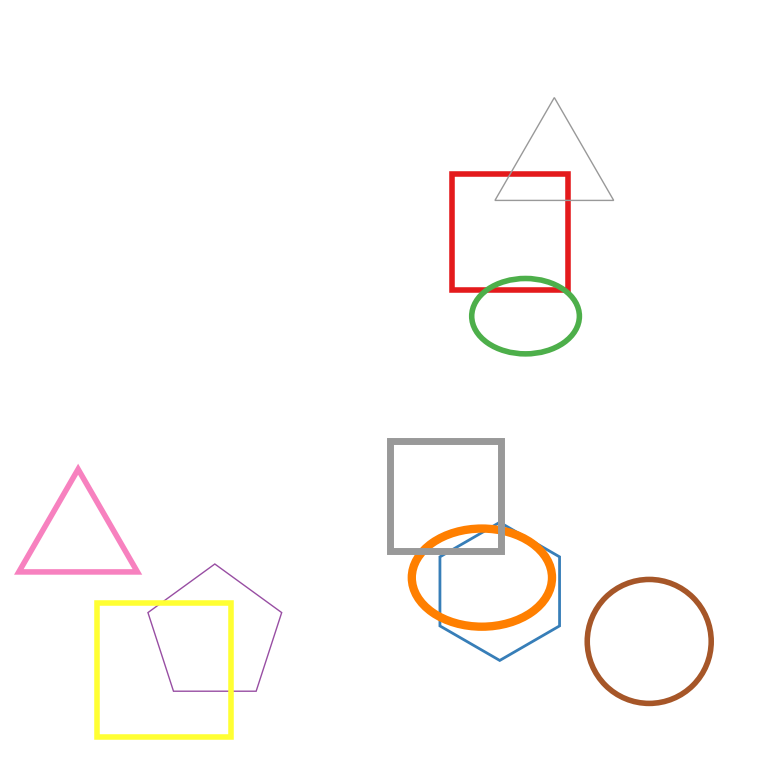[{"shape": "square", "thickness": 2, "radius": 0.38, "center": [0.662, 0.699]}, {"shape": "hexagon", "thickness": 1, "radius": 0.45, "center": [0.649, 0.232]}, {"shape": "oval", "thickness": 2, "radius": 0.35, "center": [0.683, 0.589]}, {"shape": "pentagon", "thickness": 0.5, "radius": 0.46, "center": [0.279, 0.176]}, {"shape": "oval", "thickness": 3, "radius": 0.46, "center": [0.626, 0.25]}, {"shape": "square", "thickness": 2, "radius": 0.44, "center": [0.213, 0.129]}, {"shape": "circle", "thickness": 2, "radius": 0.4, "center": [0.843, 0.167]}, {"shape": "triangle", "thickness": 2, "radius": 0.44, "center": [0.101, 0.302]}, {"shape": "triangle", "thickness": 0.5, "radius": 0.45, "center": [0.72, 0.784]}, {"shape": "square", "thickness": 2.5, "radius": 0.36, "center": [0.578, 0.356]}]